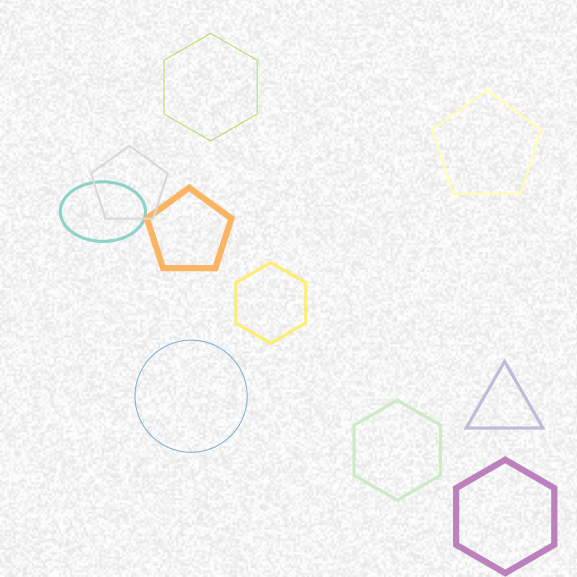[{"shape": "oval", "thickness": 1.5, "radius": 0.37, "center": [0.178, 0.633]}, {"shape": "pentagon", "thickness": 1, "radius": 0.5, "center": [0.843, 0.744]}, {"shape": "triangle", "thickness": 1.5, "radius": 0.38, "center": [0.874, 0.296]}, {"shape": "circle", "thickness": 0.5, "radius": 0.49, "center": [0.331, 0.313]}, {"shape": "pentagon", "thickness": 3, "radius": 0.38, "center": [0.328, 0.597]}, {"shape": "hexagon", "thickness": 0.5, "radius": 0.47, "center": [0.365, 0.848]}, {"shape": "pentagon", "thickness": 1, "radius": 0.35, "center": [0.224, 0.677]}, {"shape": "hexagon", "thickness": 3, "radius": 0.49, "center": [0.875, 0.105]}, {"shape": "hexagon", "thickness": 1.5, "radius": 0.43, "center": [0.688, 0.22]}, {"shape": "hexagon", "thickness": 1.5, "radius": 0.35, "center": [0.469, 0.475]}]